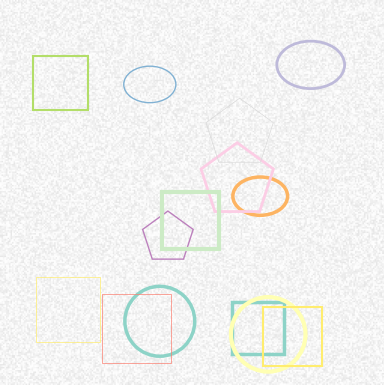[{"shape": "square", "thickness": 2.5, "radius": 0.34, "center": [0.67, 0.149]}, {"shape": "circle", "thickness": 2.5, "radius": 0.45, "center": [0.415, 0.166]}, {"shape": "circle", "thickness": 3, "radius": 0.48, "center": [0.697, 0.132]}, {"shape": "oval", "thickness": 2, "radius": 0.44, "center": [0.807, 0.832]}, {"shape": "square", "thickness": 0.5, "radius": 0.45, "center": [0.355, 0.146]}, {"shape": "oval", "thickness": 1, "radius": 0.34, "center": [0.389, 0.781]}, {"shape": "oval", "thickness": 2.5, "radius": 0.36, "center": [0.676, 0.49]}, {"shape": "square", "thickness": 1.5, "radius": 0.36, "center": [0.157, 0.784]}, {"shape": "pentagon", "thickness": 2, "radius": 0.49, "center": [0.616, 0.53]}, {"shape": "pentagon", "thickness": 0.5, "radius": 0.46, "center": [0.622, 0.653]}, {"shape": "pentagon", "thickness": 1, "radius": 0.34, "center": [0.436, 0.383]}, {"shape": "square", "thickness": 3, "radius": 0.37, "center": [0.494, 0.426]}, {"shape": "square", "thickness": 1.5, "radius": 0.38, "center": [0.759, 0.127]}, {"shape": "square", "thickness": 0.5, "radius": 0.42, "center": [0.176, 0.196]}]